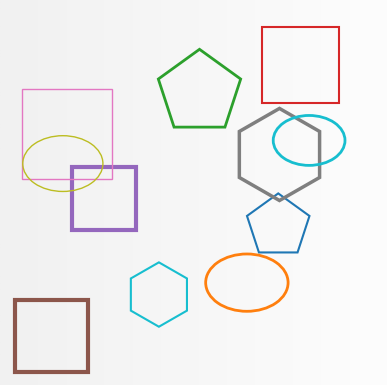[{"shape": "pentagon", "thickness": 1.5, "radius": 0.42, "center": [0.718, 0.413]}, {"shape": "oval", "thickness": 2, "radius": 0.53, "center": [0.637, 0.266]}, {"shape": "pentagon", "thickness": 2, "radius": 0.56, "center": [0.515, 0.76]}, {"shape": "square", "thickness": 1.5, "radius": 0.5, "center": [0.775, 0.832]}, {"shape": "square", "thickness": 3, "radius": 0.41, "center": [0.268, 0.485]}, {"shape": "square", "thickness": 3, "radius": 0.47, "center": [0.133, 0.127]}, {"shape": "square", "thickness": 1, "radius": 0.58, "center": [0.173, 0.651]}, {"shape": "hexagon", "thickness": 2.5, "radius": 0.6, "center": [0.721, 0.599]}, {"shape": "oval", "thickness": 1, "radius": 0.52, "center": [0.162, 0.575]}, {"shape": "oval", "thickness": 2, "radius": 0.46, "center": [0.798, 0.635]}, {"shape": "hexagon", "thickness": 1.5, "radius": 0.42, "center": [0.41, 0.235]}]